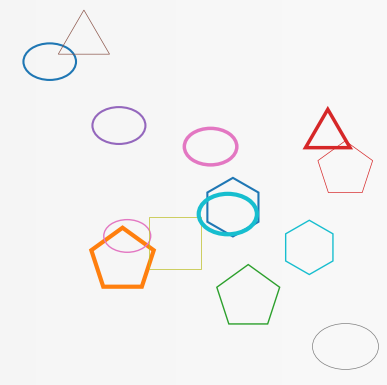[{"shape": "hexagon", "thickness": 1.5, "radius": 0.38, "center": [0.601, 0.462]}, {"shape": "oval", "thickness": 1.5, "radius": 0.34, "center": [0.128, 0.84]}, {"shape": "pentagon", "thickness": 3, "radius": 0.42, "center": [0.316, 0.324]}, {"shape": "pentagon", "thickness": 1, "radius": 0.43, "center": [0.641, 0.228]}, {"shape": "pentagon", "thickness": 0.5, "radius": 0.37, "center": [0.891, 0.56]}, {"shape": "triangle", "thickness": 2.5, "radius": 0.33, "center": [0.846, 0.65]}, {"shape": "oval", "thickness": 1.5, "radius": 0.34, "center": [0.307, 0.674]}, {"shape": "triangle", "thickness": 0.5, "radius": 0.38, "center": [0.217, 0.898]}, {"shape": "oval", "thickness": 1, "radius": 0.3, "center": [0.328, 0.387]}, {"shape": "oval", "thickness": 2.5, "radius": 0.34, "center": [0.543, 0.619]}, {"shape": "oval", "thickness": 0.5, "radius": 0.43, "center": [0.892, 0.1]}, {"shape": "square", "thickness": 0.5, "radius": 0.34, "center": [0.452, 0.369]}, {"shape": "hexagon", "thickness": 1, "radius": 0.35, "center": [0.798, 0.357]}, {"shape": "oval", "thickness": 3, "radius": 0.38, "center": [0.588, 0.444]}]